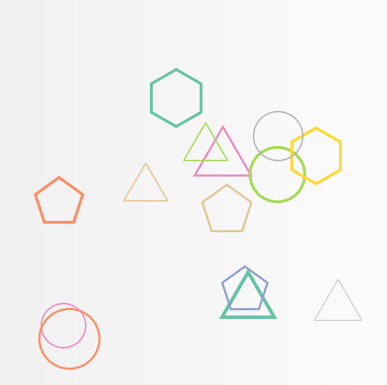[{"shape": "hexagon", "thickness": 2, "radius": 0.37, "center": [0.455, 0.745]}, {"shape": "triangle", "thickness": 2.5, "radius": 0.39, "center": [0.64, 0.215]}, {"shape": "circle", "thickness": 1.5, "radius": 0.39, "center": [0.179, 0.12]}, {"shape": "pentagon", "thickness": 2, "radius": 0.32, "center": [0.152, 0.475]}, {"shape": "pentagon", "thickness": 1.5, "radius": 0.31, "center": [0.632, 0.247]}, {"shape": "circle", "thickness": 1, "radius": 0.29, "center": [0.164, 0.154]}, {"shape": "triangle", "thickness": 1.5, "radius": 0.42, "center": [0.575, 0.586]}, {"shape": "circle", "thickness": 2, "radius": 0.35, "center": [0.716, 0.547]}, {"shape": "triangle", "thickness": 1, "radius": 0.33, "center": [0.531, 0.616]}, {"shape": "hexagon", "thickness": 2, "radius": 0.36, "center": [0.816, 0.595]}, {"shape": "triangle", "thickness": 1, "radius": 0.33, "center": [0.376, 0.511]}, {"shape": "pentagon", "thickness": 1.5, "radius": 0.33, "center": [0.585, 0.453]}, {"shape": "circle", "thickness": 1, "radius": 0.32, "center": [0.718, 0.647]}, {"shape": "triangle", "thickness": 0.5, "radius": 0.35, "center": [0.873, 0.204]}]